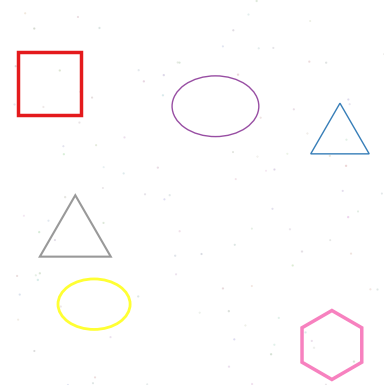[{"shape": "square", "thickness": 2.5, "radius": 0.41, "center": [0.128, 0.784]}, {"shape": "triangle", "thickness": 1, "radius": 0.44, "center": [0.883, 0.644]}, {"shape": "oval", "thickness": 1, "radius": 0.56, "center": [0.56, 0.724]}, {"shape": "oval", "thickness": 2, "radius": 0.47, "center": [0.244, 0.21]}, {"shape": "hexagon", "thickness": 2.5, "radius": 0.45, "center": [0.862, 0.104]}, {"shape": "triangle", "thickness": 1.5, "radius": 0.53, "center": [0.196, 0.387]}]